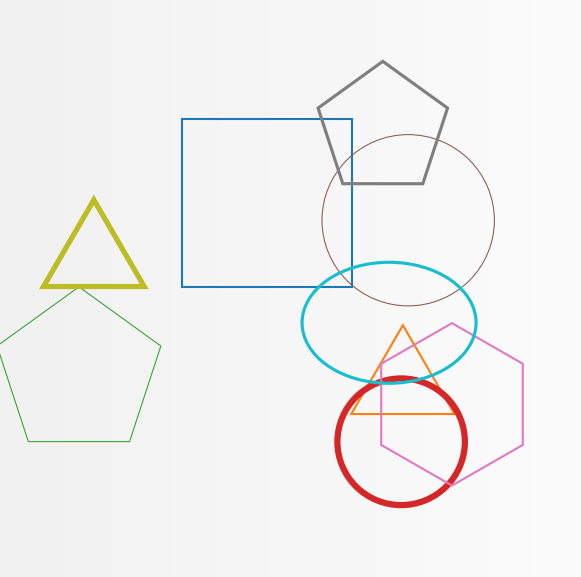[{"shape": "square", "thickness": 1, "radius": 0.73, "center": [0.459, 0.647]}, {"shape": "triangle", "thickness": 1, "radius": 0.51, "center": [0.693, 0.333]}, {"shape": "pentagon", "thickness": 0.5, "radius": 0.74, "center": [0.136, 0.354]}, {"shape": "circle", "thickness": 3, "radius": 0.55, "center": [0.69, 0.234]}, {"shape": "circle", "thickness": 0.5, "radius": 0.74, "center": [0.702, 0.618]}, {"shape": "hexagon", "thickness": 1, "radius": 0.7, "center": [0.778, 0.299]}, {"shape": "pentagon", "thickness": 1.5, "radius": 0.59, "center": [0.659, 0.776]}, {"shape": "triangle", "thickness": 2.5, "radius": 0.5, "center": [0.162, 0.553]}, {"shape": "oval", "thickness": 1.5, "radius": 0.75, "center": [0.669, 0.44]}]